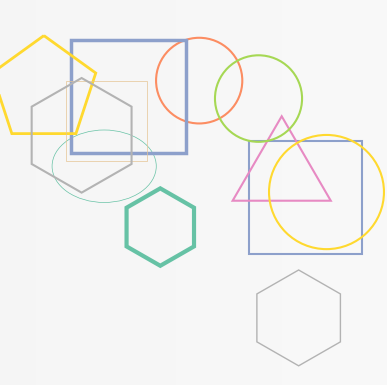[{"shape": "oval", "thickness": 0.5, "radius": 0.67, "center": [0.269, 0.568]}, {"shape": "hexagon", "thickness": 3, "radius": 0.5, "center": [0.414, 0.41]}, {"shape": "circle", "thickness": 1.5, "radius": 0.56, "center": [0.514, 0.791]}, {"shape": "square", "thickness": 1.5, "radius": 0.73, "center": [0.788, 0.488]}, {"shape": "square", "thickness": 2.5, "radius": 0.74, "center": [0.331, 0.75]}, {"shape": "triangle", "thickness": 1.5, "radius": 0.73, "center": [0.727, 0.552]}, {"shape": "circle", "thickness": 1.5, "radius": 0.56, "center": [0.667, 0.744]}, {"shape": "circle", "thickness": 1.5, "radius": 0.74, "center": [0.843, 0.501]}, {"shape": "pentagon", "thickness": 2, "radius": 0.7, "center": [0.113, 0.767]}, {"shape": "square", "thickness": 0.5, "radius": 0.52, "center": [0.275, 0.686]}, {"shape": "hexagon", "thickness": 1.5, "radius": 0.74, "center": [0.211, 0.649]}, {"shape": "hexagon", "thickness": 1, "radius": 0.62, "center": [0.771, 0.174]}]